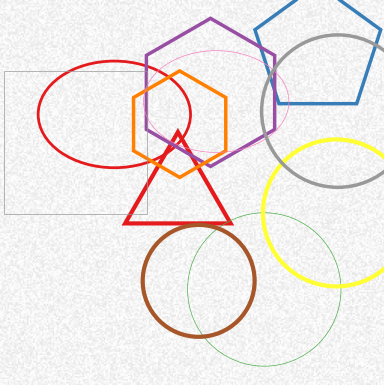[{"shape": "triangle", "thickness": 3, "radius": 0.79, "center": [0.462, 0.499]}, {"shape": "oval", "thickness": 2, "radius": 0.99, "center": [0.297, 0.703]}, {"shape": "pentagon", "thickness": 2.5, "radius": 0.86, "center": [0.826, 0.87]}, {"shape": "circle", "thickness": 0.5, "radius": 1.0, "center": [0.686, 0.248]}, {"shape": "hexagon", "thickness": 2.5, "radius": 0.96, "center": [0.547, 0.76]}, {"shape": "hexagon", "thickness": 2.5, "radius": 0.69, "center": [0.467, 0.678]}, {"shape": "circle", "thickness": 3, "radius": 0.95, "center": [0.874, 0.447]}, {"shape": "circle", "thickness": 3, "radius": 0.73, "center": [0.516, 0.27]}, {"shape": "oval", "thickness": 0.5, "radius": 0.94, "center": [0.562, 0.736]}, {"shape": "square", "thickness": 0.5, "radius": 0.93, "center": [0.196, 0.629]}, {"shape": "circle", "thickness": 2.5, "radius": 0.99, "center": [0.877, 0.711]}]